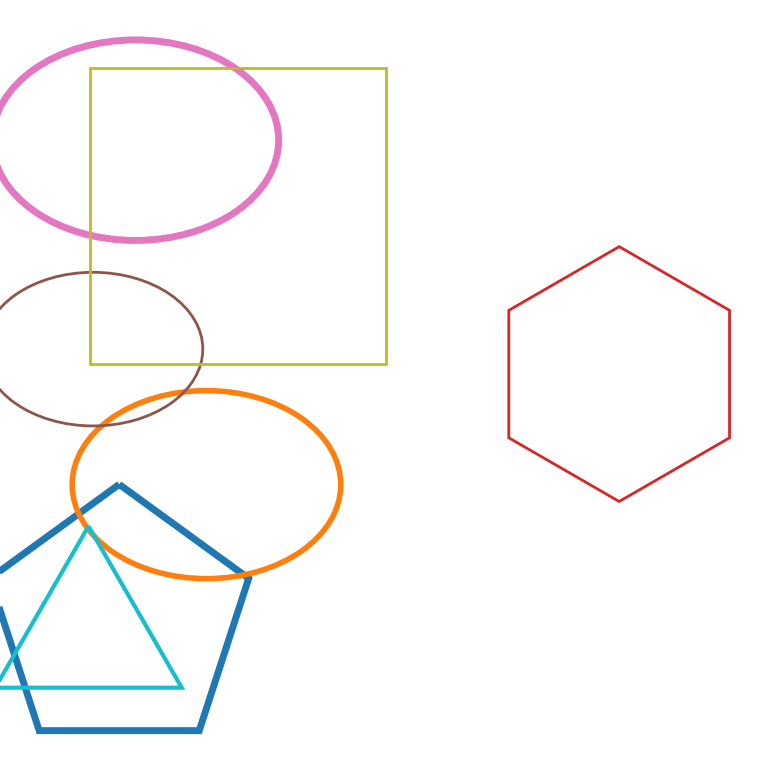[{"shape": "pentagon", "thickness": 2.5, "radius": 0.88, "center": [0.155, 0.194]}, {"shape": "oval", "thickness": 2, "radius": 0.87, "center": [0.268, 0.371]}, {"shape": "hexagon", "thickness": 1, "radius": 0.83, "center": [0.804, 0.514]}, {"shape": "oval", "thickness": 1, "radius": 0.71, "center": [0.121, 0.547]}, {"shape": "oval", "thickness": 2.5, "radius": 0.93, "center": [0.176, 0.818]}, {"shape": "square", "thickness": 1, "radius": 0.96, "center": [0.309, 0.719]}, {"shape": "triangle", "thickness": 1.5, "radius": 0.7, "center": [0.115, 0.177]}]